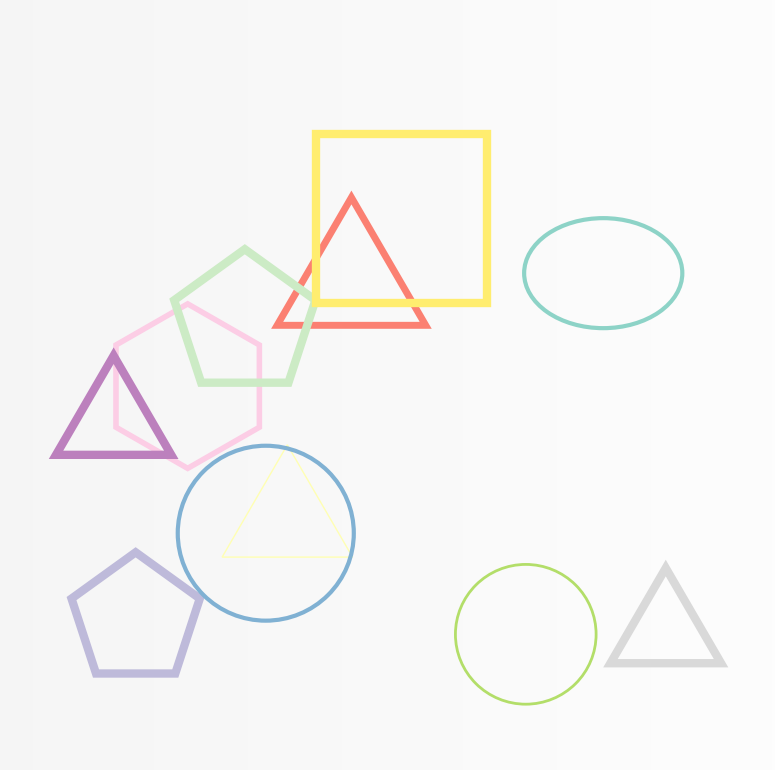[{"shape": "oval", "thickness": 1.5, "radius": 0.51, "center": [0.778, 0.645]}, {"shape": "triangle", "thickness": 0.5, "radius": 0.49, "center": [0.371, 0.325]}, {"shape": "pentagon", "thickness": 3, "radius": 0.44, "center": [0.175, 0.196]}, {"shape": "triangle", "thickness": 2.5, "radius": 0.55, "center": [0.453, 0.633]}, {"shape": "circle", "thickness": 1.5, "radius": 0.57, "center": [0.343, 0.308]}, {"shape": "circle", "thickness": 1, "radius": 0.45, "center": [0.678, 0.176]}, {"shape": "hexagon", "thickness": 2, "radius": 0.53, "center": [0.242, 0.499]}, {"shape": "triangle", "thickness": 3, "radius": 0.41, "center": [0.859, 0.18]}, {"shape": "triangle", "thickness": 3, "radius": 0.43, "center": [0.147, 0.452]}, {"shape": "pentagon", "thickness": 3, "radius": 0.48, "center": [0.316, 0.581]}, {"shape": "square", "thickness": 3, "radius": 0.55, "center": [0.518, 0.716]}]